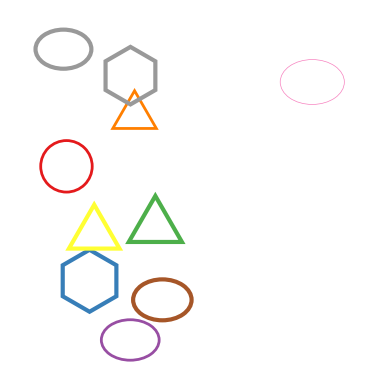[{"shape": "circle", "thickness": 2, "radius": 0.33, "center": [0.173, 0.568]}, {"shape": "hexagon", "thickness": 3, "radius": 0.4, "center": [0.233, 0.271]}, {"shape": "triangle", "thickness": 3, "radius": 0.4, "center": [0.403, 0.411]}, {"shape": "oval", "thickness": 2, "radius": 0.38, "center": [0.338, 0.117]}, {"shape": "triangle", "thickness": 2, "radius": 0.33, "center": [0.35, 0.699]}, {"shape": "triangle", "thickness": 3, "radius": 0.38, "center": [0.245, 0.392]}, {"shape": "oval", "thickness": 3, "radius": 0.38, "center": [0.422, 0.221]}, {"shape": "oval", "thickness": 0.5, "radius": 0.42, "center": [0.811, 0.787]}, {"shape": "hexagon", "thickness": 3, "radius": 0.37, "center": [0.339, 0.804]}, {"shape": "oval", "thickness": 3, "radius": 0.36, "center": [0.165, 0.872]}]